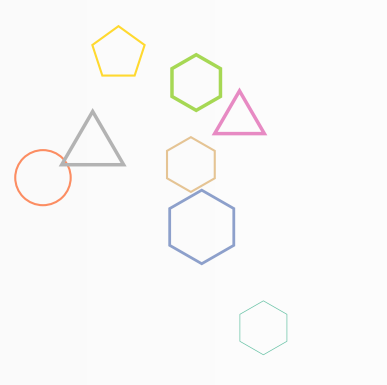[{"shape": "hexagon", "thickness": 0.5, "radius": 0.35, "center": [0.68, 0.149]}, {"shape": "circle", "thickness": 1.5, "radius": 0.36, "center": [0.111, 0.539]}, {"shape": "hexagon", "thickness": 2, "radius": 0.48, "center": [0.521, 0.411]}, {"shape": "triangle", "thickness": 2.5, "radius": 0.37, "center": [0.618, 0.69]}, {"shape": "hexagon", "thickness": 2.5, "radius": 0.36, "center": [0.506, 0.786]}, {"shape": "pentagon", "thickness": 1.5, "radius": 0.35, "center": [0.306, 0.861]}, {"shape": "hexagon", "thickness": 1.5, "radius": 0.36, "center": [0.493, 0.573]}, {"shape": "triangle", "thickness": 2.5, "radius": 0.46, "center": [0.239, 0.618]}]